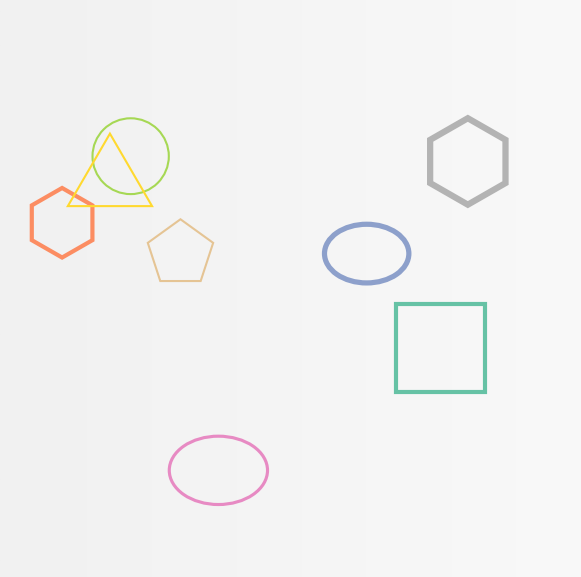[{"shape": "square", "thickness": 2, "radius": 0.38, "center": [0.758, 0.397]}, {"shape": "hexagon", "thickness": 2, "radius": 0.3, "center": [0.107, 0.613]}, {"shape": "oval", "thickness": 2.5, "radius": 0.36, "center": [0.631, 0.56]}, {"shape": "oval", "thickness": 1.5, "radius": 0.42, "center": [0.376, 0.185]}, {"shape": "circle", "thickness": 1, "radius": 0.33, "center": [0.225, 0.729]}, {"shape": "triangle", "thickness": 1, "radius": 0.42, "center": [0.189, 0.684]}, {"shape": "pentagon", "thickness": 1, "radius": 0.3, "center": [0.31, 0.56]}, {"shape": "hexagon", "thickness": 3, "radius": 0.37, "center": [0.805, 0.72]}]